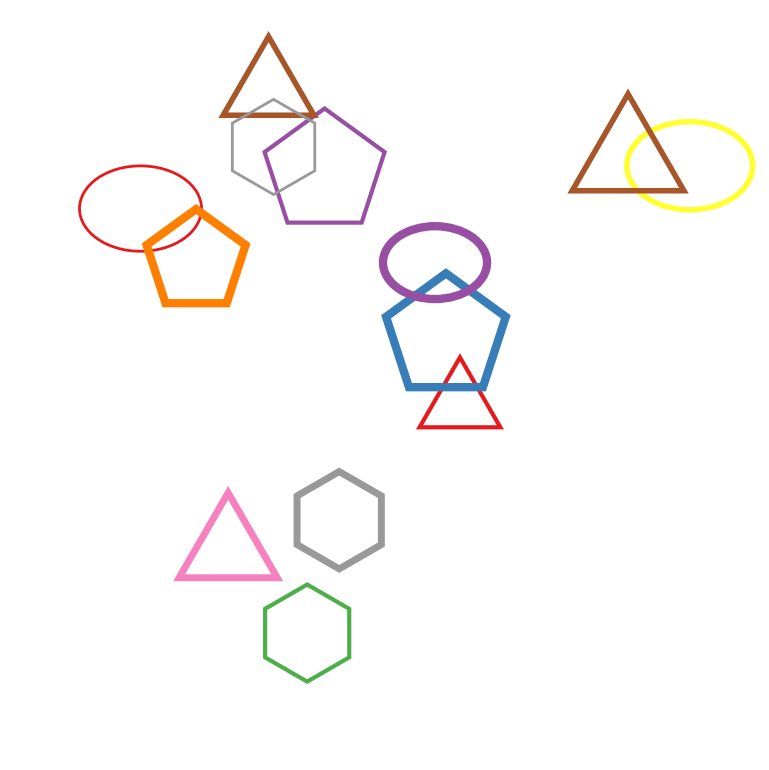[{"shape": "oval", "thickness": 1, "radius": 0.4, "center": [0.182, 0.729]}, {"shape": "triangle", "thickness": 1.5, "radius": 0.3, "center": [0.597, 0.475]}, {"shape": "pentagon", "thickness": 3, "radius": 0.41, "center": [0.579, 0.563]}, {"shape": "hexagon", "thickness": 1.5, "radius": 0.32, "center": [0.399, 0.178]}, {"shape": "oval", "thickness": 3, "radius": 0.34, "center": [0.565, 0.659]}, {"shape": "pentagon", "thickness": 1.5, "radius": 0.41, "center": [0.422, 0.777]}, {"shape": "pentagon", "thickness": 3, "radius": 0.34, "center": [0.255, 0.661]}, {"shape": "oval", "thickness": 2, "radius": 0.41, "center": [0.896, 0.785]}, {"shape": "triangle", "thickness": 2, "radius": 0.34, "center": [0.349, 0.884]}, {"shape": "triangle", "thickness": 2, "radius": 0.42, "center": [0.816, 0.794]}, {"shape": "triangle", "thickness": 2.5, "radius": 0.37, "center": [0.296, 0.286]}, {"shape": "hexagon", "thickness": 2.5, "radius": 0.32, "center": [0.441, 0.324]}, {"shape": "hexagon", "thickness": 1, "radius": 0.31, "center": [0.355, 0.809]}]